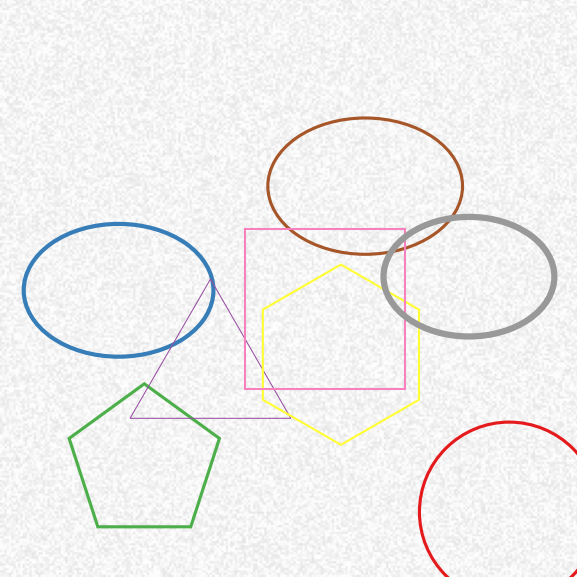[{"shape": "circle", "thickness": 1.5, "radius": 0.78, "center": [0.882, 0.113]}, {"shape": "oval", "thickness": 2, "radius": 0.82, "center": [0.205, 0.496]}, {"shape": "pentagon", "thickness": 1.5, "radius": 0.68, "center": [0.25, 0.198]}, {"shape": "triangle", "thickness": 0.5, "radius": 0.8, "center": [0.364, 0.355]}, {"shape": "hexagon", "thickness": 1, "radius": 0.78, "center": [0.59, 0.385]}, {"shape": "oval", "thickness": 1.5, "radius": 0.84, "center": [0.632, 0.677]}, {"shape": "square", "thickness": 1, "radius": 0.69, "center": [0.562, 0.464]}, {"shape": "oval", "thickness": 3, "radius": 0.74, "center": [0.812, 0.52]}]